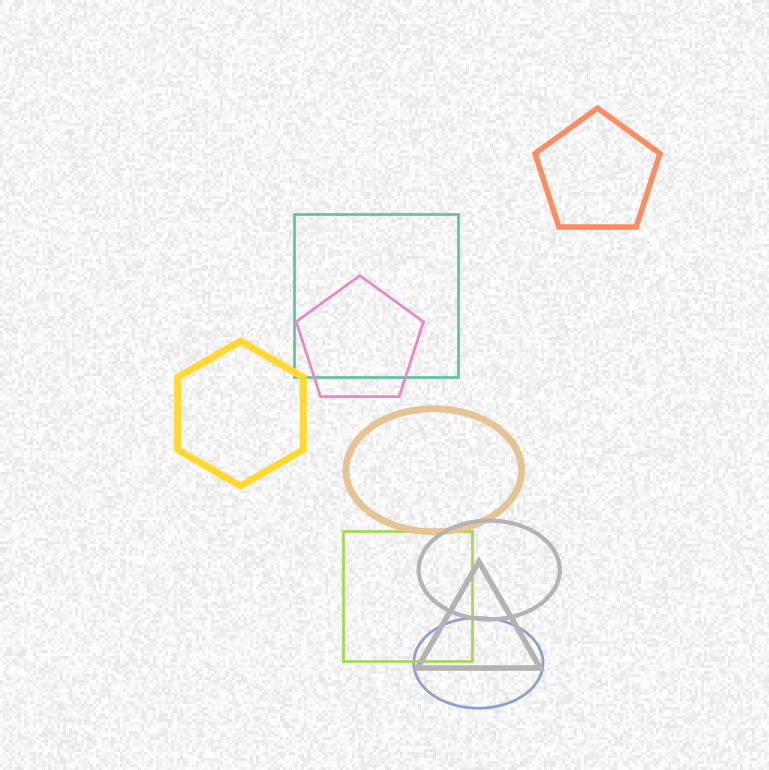[{"shape": "square", "thickness": 1, "radius": 0.53, "center": [0.488, 0.616]}, {"shape": "pentagon", "thickness": 2, "radius": 0.43, "center": [0.776, 0.774]}, {"shape": "oval", "thickness": 1, "radius": 0.42, "center": [0.621, 0.139]}, {"shape": "pentagon", "thickness": 1, "radius": 0.43, "center": [0.467, 0.555]}, {"shape": "square", "thickness": 1, "radius": 0.42, "center": [0.53, 0.226]}, {"shape": "hexagon", "thickness": 2.5, "radius": 0.47, "center": [0.312, 0.463]}, {"shape": "oval", "thickness": 2.5, "radius": 0.57, "center": [0.563, 0.389]}, {"shape": "oval", "thickness": 1.5, "radius": 0.46, "center": [0.635, 0.26]}, {"shape": "triangle", "thickness": 2, "radius": 0.46, "center": [0.622, 0.178]}]